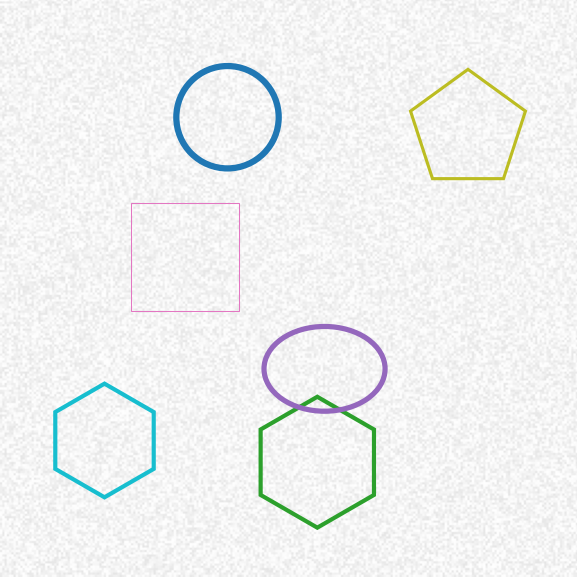[{"shape": "circle", "thickness": 3, "radius": 0.44, "center": [0.394, 0.796]}, {"shape": "hexagon", "thickness": 2, "radius": 0.57, "center": [0.549, 0.199]}, {"shape": "oval", "thickness": 2.5, "radius": 0.52, "center": [0.562, 0.36]}, {"shape": "square", "thickness": 0.5, "radius": 0.47, "center": [0.32, 0.555]}, {"shape": "pentagon", "thickness": 1.5, "radius": 0.52, "center": [0.81, 0.774]}, {"shape": "hexagon", "thickness": 2, "radius": 0.49, "center": [0.181, 0.236]}]